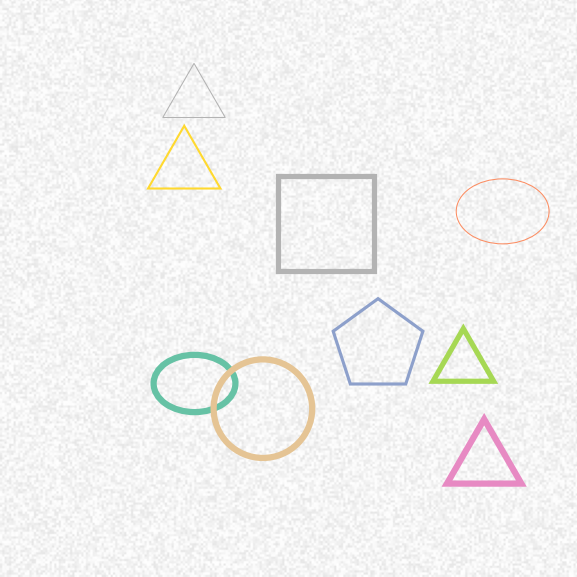[{"shape": "oval", "thickness": 3, "radius": 0.35, "center": [0.337, 0.335]}, {"shape": "oval", "thickness": 0.5, "radius": 0.4, "center": [0.87, 0.633]}, {"shape": "pentagon", "thickness": 1.5, "radius": 0.41, "center": [0.655, 0.4]}, {"shape": "triangle", "thickness": 3, "radius": 0.37, "center": [0.838, 0.199]}, {"shape": "triangle", "thickness": 2.5, "radius": 0.3, "center": [0.802, 0.369]}, {"shape": "triangle", "thickness": 1, "radius": 0.36, "center": [0.319, 0.709]}, {"shape": "circle", "thickness": 3, "radius": 0.43, "center": [0.455, 0.291]}, {"shape": "triangle", "thickness": 0.5, "radius": 0.31, "center": [0.336, 0.827]}, {"shape": "square", "thickness": 2.5, "radius": 0.41, "center": [0.564, 0.612]}]